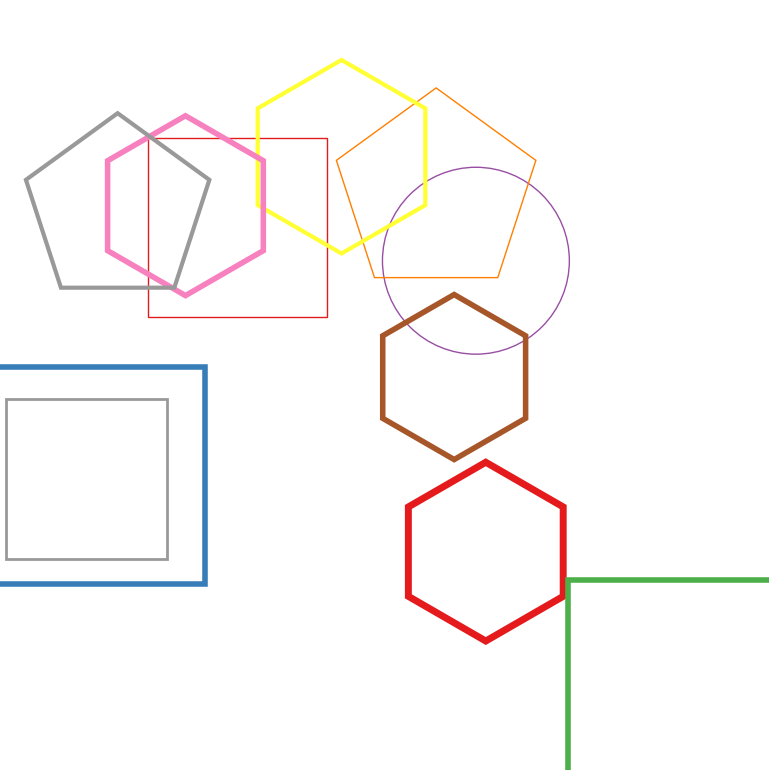[{"shape": "square", "thickness": 0.5, "radius": 0.58, "center": [0.309, 0.705]}, {"shape": "hexagon", "thickness": 2.5, "radius": 0.58, "center": [0.631, 0.284]}, {"shape": "square", "thickness": 2, "radius": 0.71, "center": [0.125, 0.382]}, {"shape": "square", "thickness": 2, "radius": 0.71, "center": [0.879, 0.105]}, {"shape": "circle", "thickness": 0.5, "radius": 0.61, "center": [0.618, 0.661]}, {"shape": "pentagon", "thickness": 0.5, "radius": 0.68, "center": [0.566, 0.75]}, {"shape": "hexagon", "thickness": 1.5, "radius": 0.63, "center": [0.444, 0.796]}, {"shape": "hexagon", "thickness": 2, "radius": 0.54, "center": [0.59, 0.51]}, {"shape": "hexagon", "thickness": 2, "radius": 0.58, "center": [0.241, 0.733]}, {"shape": "square", "thickness": 1, "radius": 0.52, "center": [0.112, 0.378]}, {"shape": "pentagon", "thickness": 1.5, "radius": 0.63, "center": [0.153, 0.728]}]